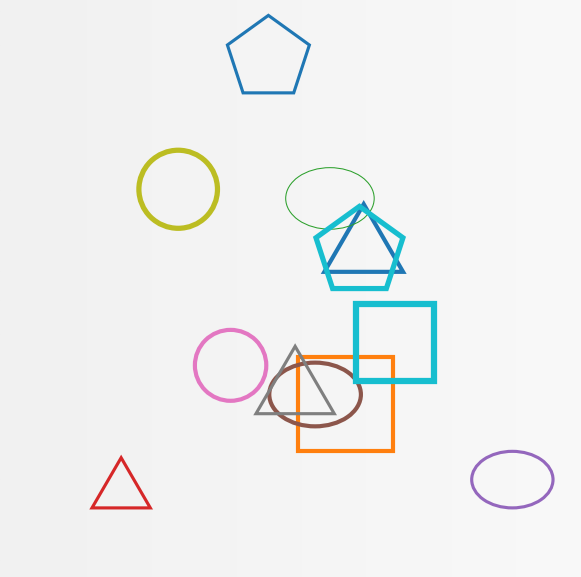[{"shape": "triangle", "thickness": 2, "radius": 0.39, "center": [0.626, 0.568]}, {"shape": "pentagon", "thickness": 1.5, "radius": 0.37, "center": [0.462, 0.898]}, {"shape": "square", "thickness": 2, "radius": 0.41, "center": [0.594, 0.3]}, {"shape": "oval", "thickness": 0.5, "radius": 0.38, "center": [0.568, 0.656]}, {"shape": "triangle", "thickness": 1.5, "radius": 0.29, "center": [0.208, 0.149]}, {"shape": "oval", "thickness": 1.5, "radius": 0.35, "center": [0.881, 0.169]}, {"shape": "oval", "thickness": 2, "radius": 0.39, "center": [0.542, 0.316]}, {"shape": "circle", "thickness": 2, "radius": 0.31, "center": [0.397, 0.367]}, {"shape": "triangle", "thickness": 1.5, "radius": 0.39, "center": [0.508, 0.322]}, {"shape": "circle", "thickness": 2.5, "radius": 0.34, "center": [0.307, 0.671]}, {"shape": "pentagon", "thickness": 2.5, "radius": 0.39, "center": [0.618, 0.563]}, {"shape": "square", "thickness": 3, "radius": 0.33, "center": [0.68, 0.406]}]